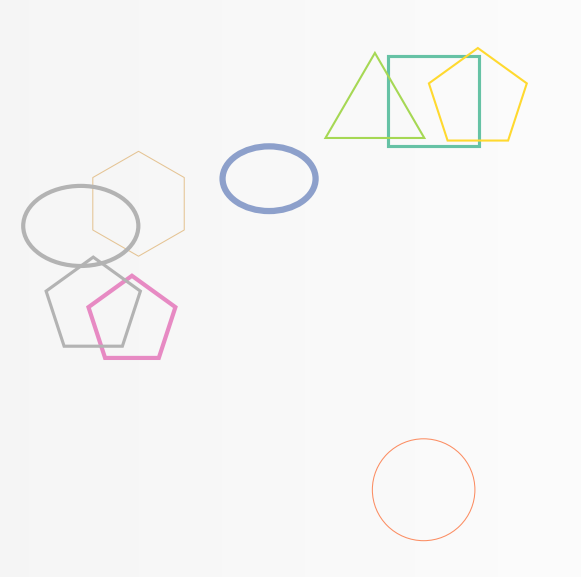[{"shape": "square", "thickness": 1.5, "radius": 0.39, "center": [0.746, 0.824]}, {"shape": "circle", "thickness": 0.5, "radius": 0.44, "center": [0.729, 0.151]}, {"shape": "oval", "thickness": 3, "radius": 0.4, "center": [0.463, 0.69]}, {"shape": "pentagon", "thickness": 2, "radius": 0.39, "center": [0.227, 0.443]}, {"shape": "triangle", "thickness": 1, "radius": 0.49, "center": [0.645, 0.809]}, {"shape": "pentagon", "thickness": 1, "radius": 0.44, "center": [0.822, 0.827]}, {"shape": "hexagon", "thickness": 0.5, "radius": 0.45, "center": [0.238, 0.646]}, {"shape": "oval", "thickness": 2, "radius": 0.5, "center": [0.139, 0.608]}, {"shape": "pentagon", "thickness": 1.5, "radius": 0.43, "center": [0.16, 0.469]}]